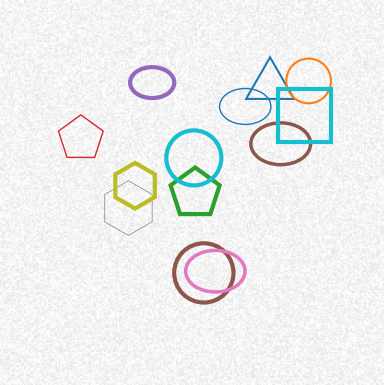[{"shape": "triangle", "thickness": 1.5, "radius": 0.36, "center": [0.702, 0.779]}, {"shape": "oval", "thickness": 1, "radius": 0.33, "center": [0.637, 0.723]}, {"shape": "circle", "thickness": 1.5, "radius": 0.29, "center": [0.802, 0.79]}, {"shape": "pentagon", "thickness": 3, "radius": 0.33, "center": [0.507, 0.498]}, {"shape": "pentagon", "thickness": 1, "radius": 0.31, "center": [0.21, 0.641]}, {"shape": "oval", "thickness": 3, "radius": 0.29, "center": [0.395, 0.785]}, {"shape": "circle", "thickness": 3, "radius": 0.38, "center": [0.529, 0.291]}, {"shape": "oval", "thickness": 2.5, "radius": 0.39, "center": [0.729, 0.627]}, {"shape": "oval", "thickness": 2.5, "radius": 0.39, "center": [0.559, 0.296]}, {"shape": "hexagon", "thickness": 0.5, "radius": 0.36, "center": [0.334, 0.459]}, {"shape": "hexagon", "thickness": 3, "radius": 0.3, "center": [0.351, 0.518]}, {"shape": "square", "thickness": 3, "radius": 0.35, "center": [0.792, 0.7]}, {"shape": "circle", "thickness": 3, "radius": 0.36, "center": [0.503, 0.59]}]